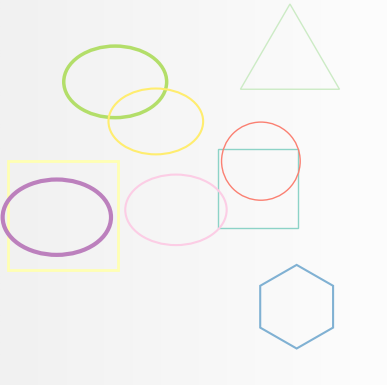[{"shape": "square", "thickness": 1, "radius": 0.51, "center": [0.667, 0.511]}, {"shape": "square", "thickness": 2, "radius": 0.71, "center": [0.163, 0.44]}, {"shape": "circle", "thickness": 1, "radius": 0.51, "center": [0.673, 0.581]}, {"shape": "hexagon", "thickness": 1.5, "radius": 0.54, "center": [0.766, 0.203]}, {"shape": "oval", "thickness": 2.5, "radius": 0.66, "center": [0.297, 0.787]}, {"shape": "oval", "thickness": 1.5, "radius": 0.65, "center": [0.454, 0.455]}, {"shape": "oval", "thickness": 3, "radius": 0.7, "center": [0.147, 0.436]}, {"shape": "triangle", "thickness": 1, "radius": 0.74, "center": [0.748, 0.842]}, {"shape": "oval", "thickness": 1.5, "radius": 0.61, "center": [0.402, 0.685]}]